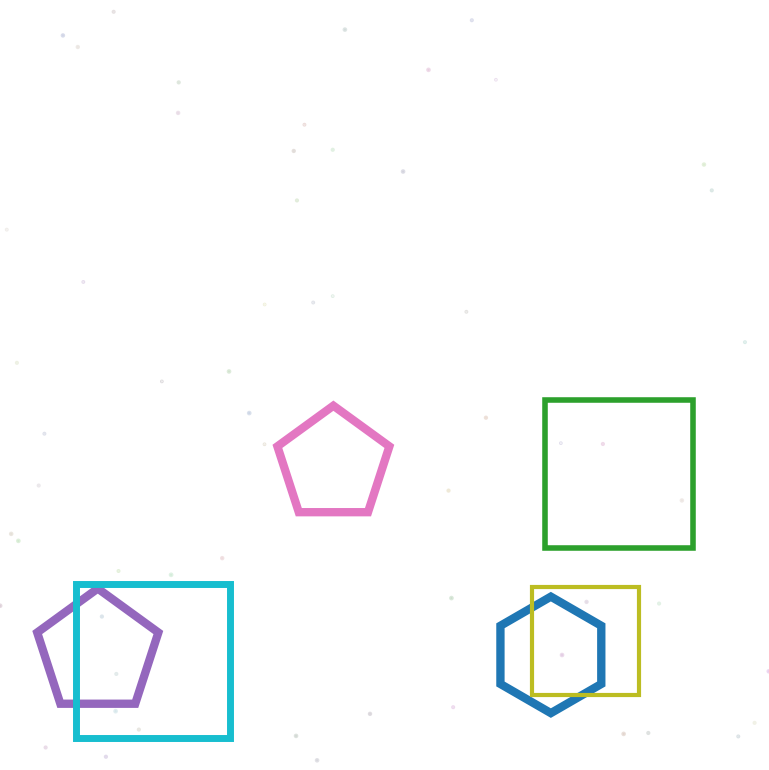[{"shape": "hexagon", "thickness": 3, "radius": 0.38, "center": [0.715, 0.15]}, {"shape": "square", "thickness": 2, "radius": 0.48, "center": [0.804, 0.385]}, {"shape": "pentagon", "thickness": 3, "radius": 0.41, "center": [0.127, 0.153]}, {"shape": "pentagon", "thickness": 3, "radius": 0.38, "center": [0.433, 0.397]}, {"shape": "square", "thickness": 1.5, "radius": 0.35, "center": [0.76, 0.167]}, {"shape": "square", "thickness": 2.5, "radius": 0.5, "center": [0.199, 0.142]}]